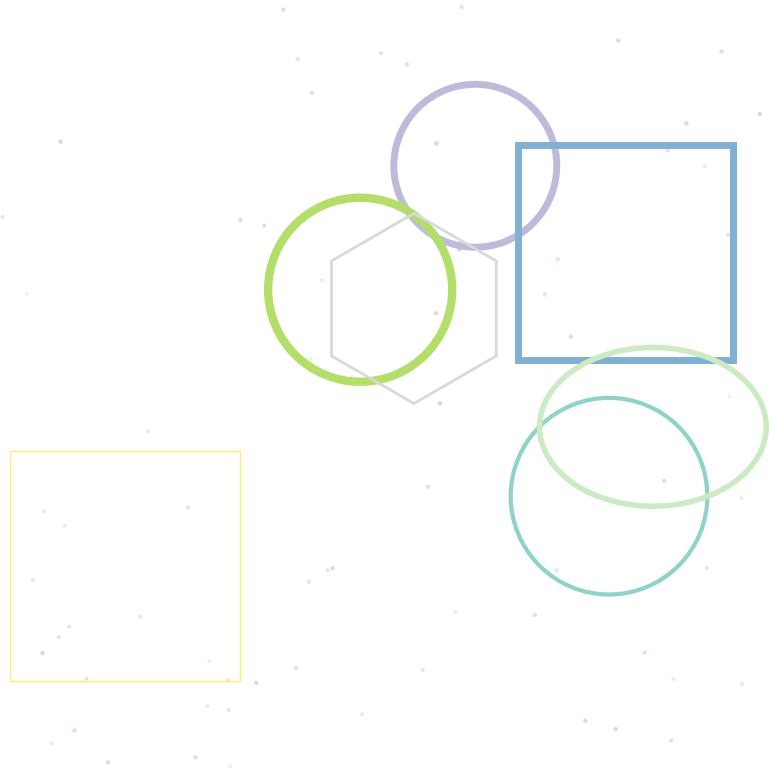[{"shape": "circle", "thickness": 1.5, "radius": 0.64, "center": [0.791, 0.356]}, {"shape": "circle", "thickness": 2.5, "radius": 0.53, "center": [0.617, 0.785]}, {"shape": "square", "thickness": 2.5, "radius": 0.7, "center": [0.812, 0.672]}, {"shape": "circle", "thickness": 3, "radius": 0.6, "center": [0.468, 0.624]}, {"shape": "hexagon", "thickness": 1, "radius": 0.62, "center": [0.538, 0.599]}, {"shape": "oval", "thickness": 2, "radius": 0.74, "center": [0.848, 0.446]}, {"shape": "square", "thickness": 0.5, "radius": 0.75, "center": [0.162, 0.265]}]